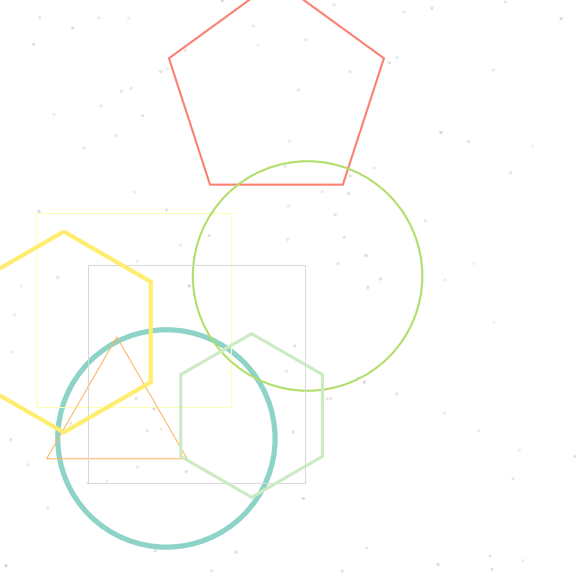[{"shape": "circle", "thickness": 2.5, "radius": 0.94, "center": [0.288, 0.24]}, {"shape": "square", "thickness": 0.5, "radius": 0.84, "center": [0.231, 0.462]}, {"shape": "pentagon", "thickness": 1, "radius": 0.98, "center": [0.479, 0.838]}, {"shape": "triangle", "thickness": 0.5, "radius": 0.7, "center": [0.202, 0.275]}, {"shape": "circle", "thickness": 1, "radius": 0.99, "center": [0.533, 0.521]}, {"shape": "square", "thickness": 0.5, "radius": 0.94, "center": [0.34, 0.351]}, {"shape": "hexagon", "thickness": 1.5, "radius": 0.71, "center": [0.436, 0.28]}, {"shape": "hexagon", "thickness": 2, "radius": 0.87, "center": [0.11, 0.424]}]